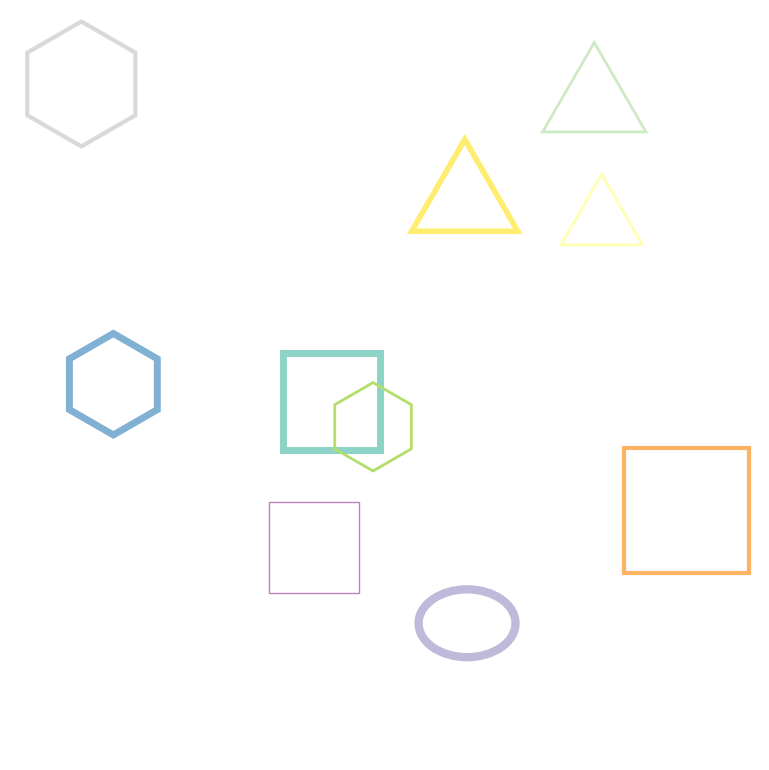[{"shape": "square", "thickness": 2.5, "radius": 0.32, "center": [0.43, 0.479]}, {"shape": "triangle", "thickness": 1, "radius": 0.3, "center": [0.781, 0.713]}, {"shape": "oval", "thickness": 3, "radius": 0.31, "center": [0.607, 0.191]}, {"shape": "hexagon", "thickness": 2.5, "radius": 0.33, "center": [0.147, 0.501]}, {"shape": "square", "thickness": 1.5, "radius": 0.4, "center": [0.892, 0.337]}, {"shape": "hexagon", "thickness": 1, "radius": 0.29, "center": [0.484, 0.446]}, {"shape": "hexagon", "thickness": 1.5, "radius": 0.41, "center": [0.106, 0.891]}, {"shape": "square", "thickness": 0.5, "radius": 0.29, "center": [0.408, 0.289]}, {"shape": "triangle", "thickness": 1, "radius": 0.39, "center": [0.772, 0.867]}, {"shape": "triangle", "thickness": 2, "radius": 0.4, "center": [0.604, 0.739]}]